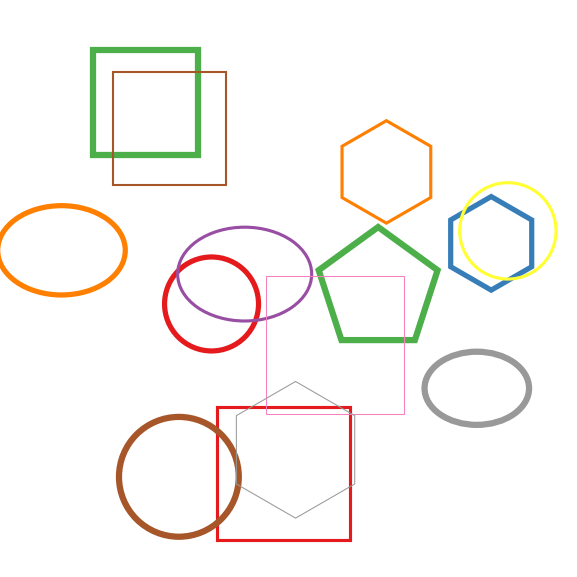[{"shape": "circle", "thickness": 2.5, "radius": 0.41, "center": [0.366, 0.473]}, {"shape": "square", "thickness": 1.5, "radius": 0.57, "center": [0.491, 0.179]}, {"shape": "hexagon", "thickness": 2.5, "radius": 0.41, "center": [0.851, 0.578]}, {"shape": "pentagon", "thickness": 3, "radius": 0.54, "center": [0.655, 0.498]}, {"shape": "square", "thickness": 3, "radius": 0.45, "center": [0.252, 0.822]}, {"shape": "oval", "thickness": 1.5, "radius": 0.58, "center": [0.424, 0.525]}, {"shape": "oval", "thickness": 2.5, "radius": 0.55, "center": [0.106, 0.566]}, {"shape": "hexagon", "thickness": 1.5, "radius": 0.44, "center": [0.669, 0.701]}, {"shape": "circle", "thickness": 1.5, "radius": 0.42, "center": [0.879, 0.599]}, {"shape": "circle", "thickness": 3, "radius": 0.52, "center": [0.31, 0.173]}, {"shape": "square", "thickness": 1, "radius": 0.49, "center": [0.294, 0.777]}, {"shape": "square", "thickness": 0.5, "radius": 0.6, "center": [0.58, 0.402]}, {"shape": "oval", "thickness": 3, "radius": 0.45, "center": [0.826, 0.327]}, {"shape": "hexagon", "thickness": 0.5, "radius": 0.59, "center": [0.512, 0.22]}]